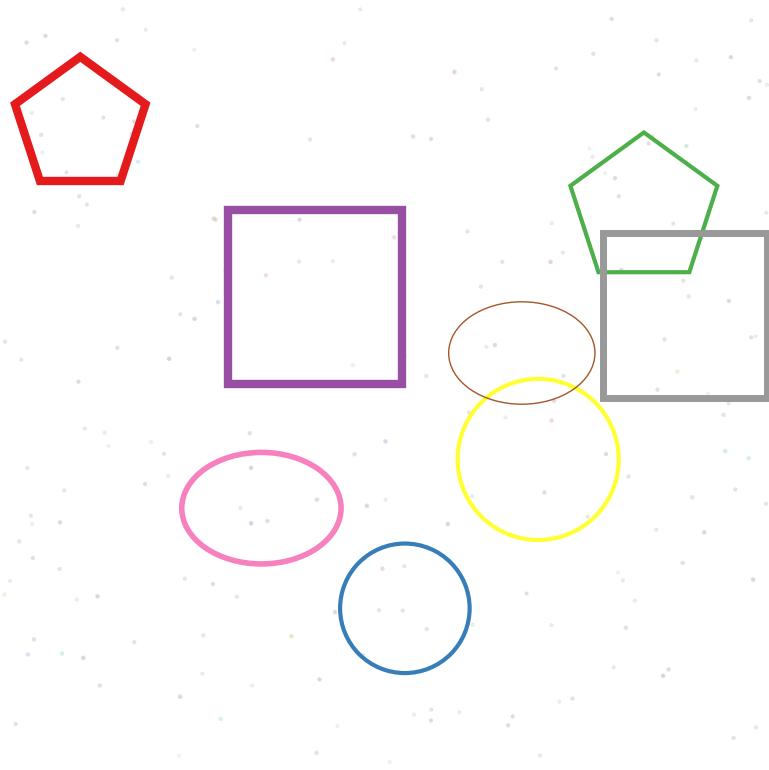[{"shape": "pentagon", "thickness": 3, "radius": 0.45, "center": [0.104, 0.837]}, {"shape": "circle", "thickness": 1.5, "radius": 0.42, "center": [0.526, 0.21]}, {"shape": "pentagon", "thickness": 1.5, "radius": 0.5, "center": [0.836, 0.728]}, {"shape": "square", "thickness": 3, "radius": 0.56, "center": [0.409, 0.614]}, {"shape": "circle", "thickness": 1.5, "radius": 0.52, "center": [0.699, 0.403]}, {"shape": "oval", "thickness": 0.5, "radius": 0.48, "center": [0.678, 0.542]}, {"shape": "oval", "thickness": 2, "radius": 0.52, "center": [0.339, 0.34]}, {"shape": "square", "thickness": 2.5, "radius": 0.53, "center": [0.89, 0.59]}]